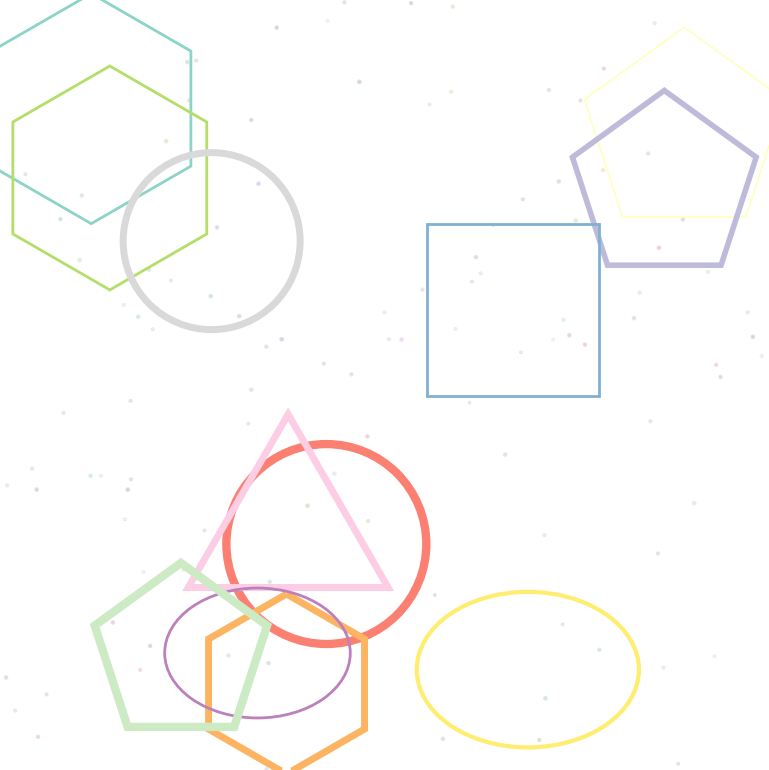[{"shape": "hexagon", "thickness": 1, "radius": 0.75, "center": [0.118, 0.859]}, {"shape": "pentagon", "thickness": 0.5, "radius": 0.68, "center": [0.889, 0.828]}, {"shape": "pentagon", "thickness": 2, "radius": 0.63, "center": [0.863, 0.757]}, {"shape": "circle", "thickness": 3, "radius": 0.65, "center": [0.424, 0.293]}, {"shape": "square", "thickness": 1, "radius": 0.56, "center": [0.666, 0.597]}, {"shape": "hexagon", "thickness": 2.5, "radius": 0.58, "center": [0.372, 0.112]}, {"shape": "hexagon", "thickness": 1, "radius": 0.73, "center": [0.143, 0.769]}, {"shape": "triangle", "thickness": 2.5, "radius": 0.75, "center": [0.374, 0.312]}, {"shape": "circle", "thickness": 2.5, "radius": 0.57, "center": [0.275, 0.687]}, {"shape": "oval", "thickness": 1, "radius": 0.6, "center": [0.334, 0.152]}, {"shape": "pentagon", "thickness": 3, "radius": 0.59, "center": [0.235, 0.151]}, {"shape": "oval", "thickness": 1.5, "radius": 0.72, "center": [0.685, 0.13]}]